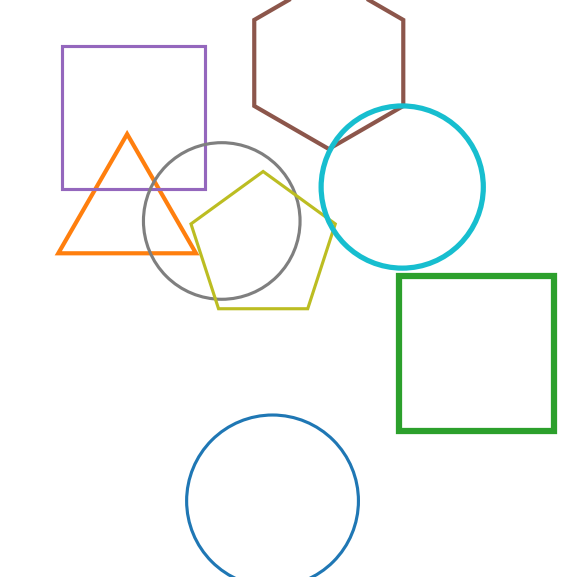[{"shape": "circle", "thickness": 1.5, "radius": 0.74, "center": [0.472, 0.132]}, {"shape": "triangle", "thickness": 2, "radius": 0.69, "center": [0.22, 0.629]}, {"shape": "square", "thickness": 3, "radius": 0.67, "center": [0.826, 0.388]}, {"shape": "square", "thickness": 1.5, "radius": 0.62, "center": [0.232, 0.796]}, {"shape": "hexagon", "thickness": 2, "radius": 0.74, "center": [0.569, 0.89]}, {"shape": "circle", "thickness": 1.5, "radius": 0.68, "center": [0.384, 0.616]}, {"shape": "pentagon", "thickness": 1.5, "radius": 0.66, "center": [0.456, 0.571]}, {"shape": "circle", "thickness": 2.5, "radius": 0.7, "center": [0.696, 0.675]}]